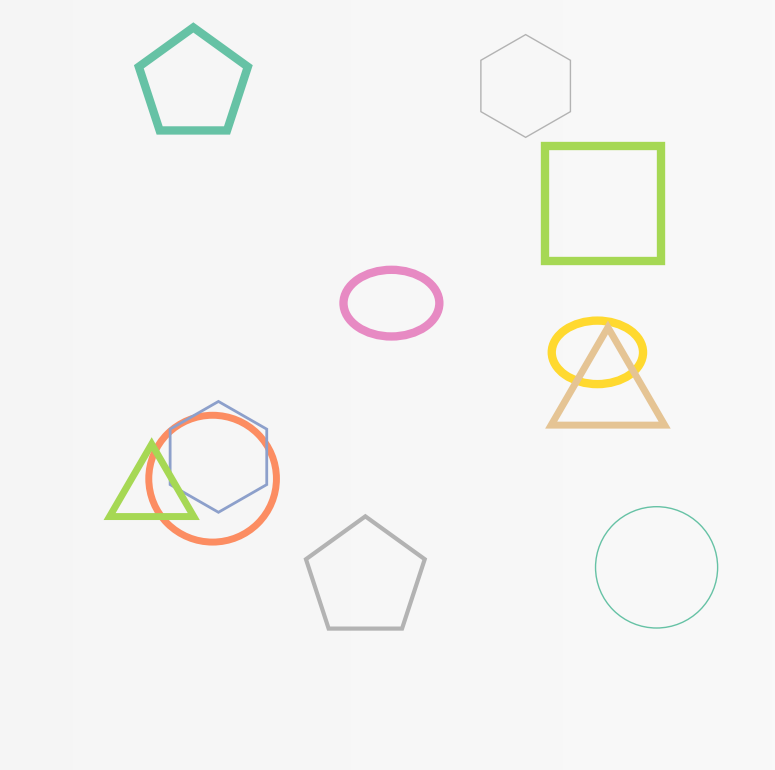[{"shape": "circle", "thickness": 0.5, "radius": 0.39, "center": [0.847, 0.263]}, {"shape": "pentagon", "thickness": 3, "radius": 0.37, "center": [0.249, 0.89]}, {"shape": "circle", "thickness": 2.5, "radius": 0.41, "center": [0.274, 0.378]}, {"shape": "hexagon", "thickness": 1, "radius": 0.36, "center": [0.282, 0.407]}, {"shape": "oval", "thickness": 3, "radius": 0.31, "center": [0.505, 0.606]}, {"shape": "square", "thickness": 3, "radius": 0.37, "center": [0.778, 0.736]}, {"shape": "triangle", "thickness": 2.5, "radius": 0.31, "center": [0.196, 0.36]}, {"shape": "oval", "thickness": 3, "radius": 0.29, "center": [0.771, 0.542]}, {"shape": "triangle", "thickness": 2.5, "radius": 0.42, "center": [0.784, 0.49]}, {"shape": "hexagon", "thickness": 0.5, "radius": 0.33, "center": [0.678, 0.888]}, {"shape": "pentagon", "thickness": 1.5, "radius": 0.4, "center": [0.471, 0.249]}]